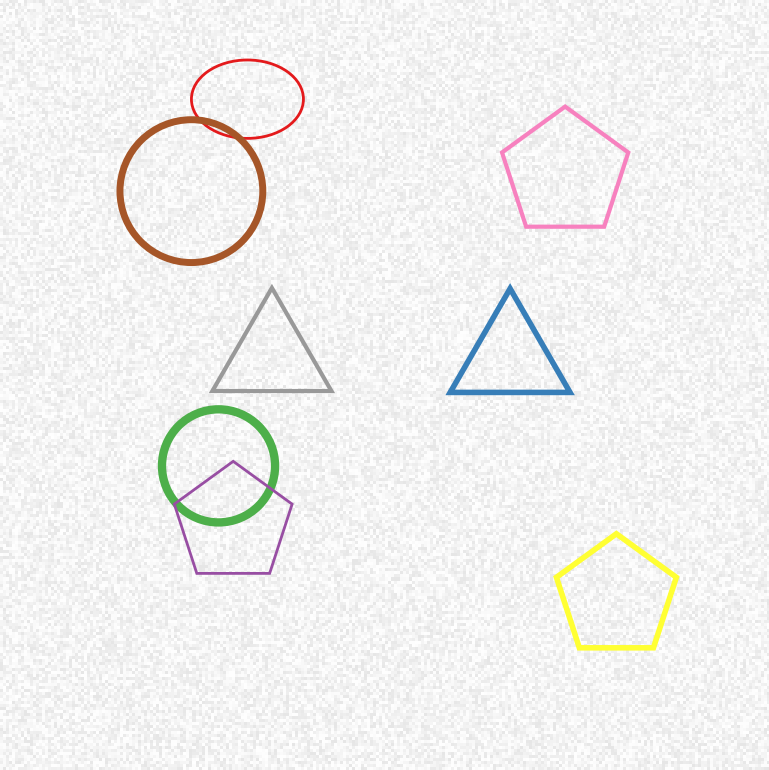[{"shape": "oval", "thickness": 1, "radius": 0.36, "center": [0.321, 0.871]}, {"shape": "triangle", "thickness": 2, "radius": 0.45, "center": [0.662, 0.535]}, {"shape": "circle", "thickness": 3, "radius": 0.37, "center": [0.284, 0.395]}, {"shape": "pentagon", "thickness": 1, "radius": 0.4, "center": [0.303, 0.32]}, {"shape": "pentagon", "thickness": 2, "radius": 0.41, "center": [0.801, 0.225]}, {"shape": "circle", "thickness": 2.5, "radius": 0.46, "center": [0.249, 0.752]}, {"shape": "pentagon", "thickness": 1.5, "radius": 0.43, "center": [0.734, 0.775]}, {"shape": "triangle", "thickness": 1.5, "radius": 0.45, "center": [0.353, 0.537]}]